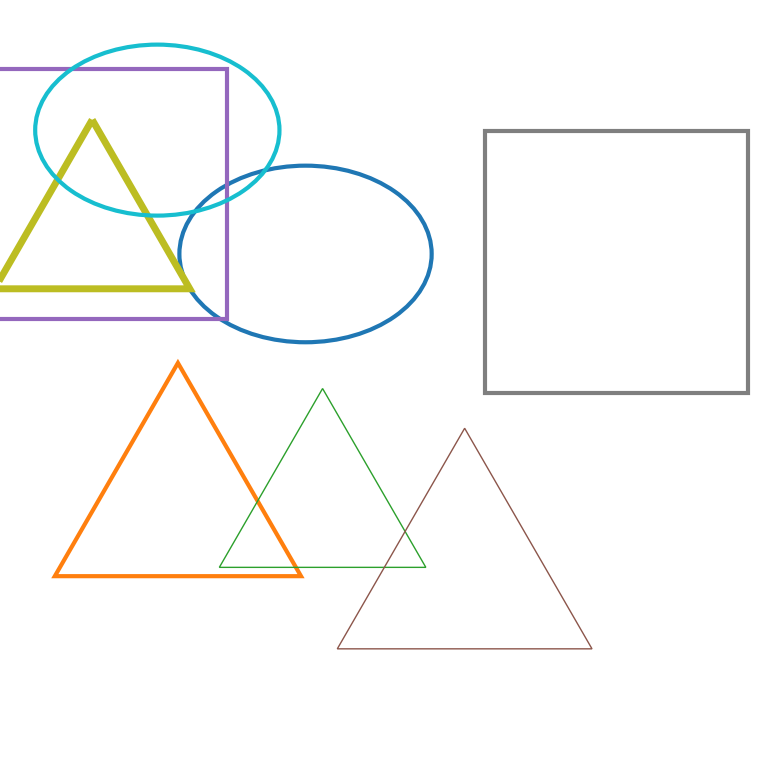[{"shape": "oval", "thickness": 1.5, "radius": 0.82, "center": [0.397, 0.67]}, {"shape": "triangle", "thickness": 1.5, "radius": 0.92, "center": [0.231, 0.344]}, {"shape": "triangle", "thickness": 0.5, "radius": 0.77, "center": [0.419, 0.341]}, {"shape": "square", "thickness": 1.5, "radius": 0.81, "center": [0.132, 0.748]}, {"shape": "triangle", "thickness": 0.5, "radius": 0.95, "center": [0.603, 0.253]}, {"shape": "square", "thickness": 1.5, "radius": 0.85, "center": [0.801, 0.659]}, {"shape": "triangle", "thickness": 2.5, "radius": 0.73, "center": [0.12, 0.698]}, {"shape": "oval", "thickness": 1.5, "radius": 0.79, "center": [0.204, 0.831]}]